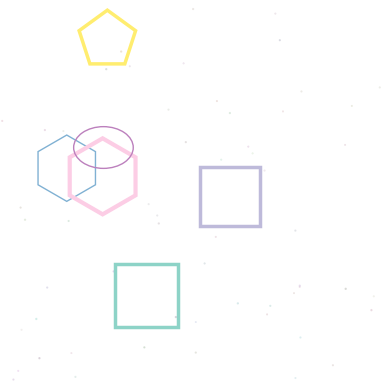[{"shape": "square", "thickness": 2.5, "radius": 0.41, "center": [0.381, 0.232]}, {"shape": "square", "thickness": 2.5, "radius": 0.38, "center": [0.597, 0.49]}, {"shape": "hexagon", "thickness": 1, "radius": 0.43, "center": [0.173, 0.563]}, {"shape": "hexagon", "thickness": 3, "radius": 0.49, "center": [0.267, 0.542]}, {"shape": "oval", "thickness": 1, "radius": 0.39, "center": [0.269, 0.617]}, {"shape": "pentagon", "thickness": 2.5, "radius": 0.39, "center": [0.279, 0.896]}]